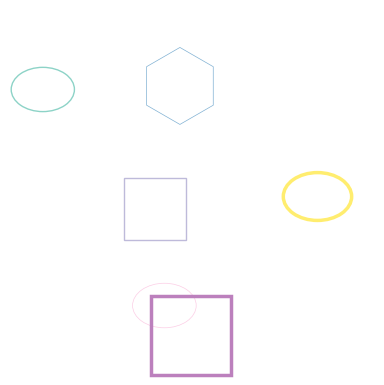[{"shape": "oval", "thickness": 1, "radius": 0.41, "center": [0.111, 0.768]}, {"shape": "square", "thickness": 1, "radius": 0.4, "center": [0.402, 0.457]}, {"shape": "hexagon", "thickness": 0.5, "radius": 0.5, "center": [0.467, 0.777]}, {"shape": "oval", "thickness": 0.5, "radius": 0.41, "center": [0.427, 0.206]}, {"shape": "square", "thickness": 2.5, "radius": 0.52, "center": [0.496, 0.129]}, {"shape": "oval", "thickness": 2.5, "radius": 0.44, "center": [0.825, 0.49]}]